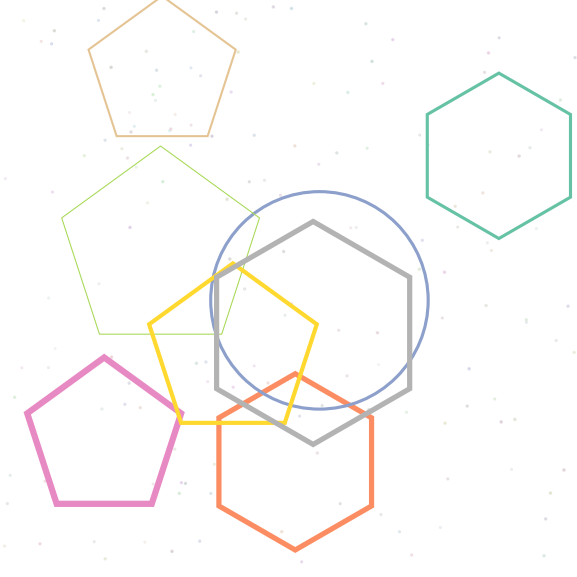[{"shape": "hexagon", "thickness": 1.5, "radius": 0.72, "center": [0.864, 0.729]}, {"shape": "hexagon", "thickness": 2.5, "radius": 0.76, "center": [0.511, 0.199]}, {"shape": "circle", "thickness": 1.5, "radius": 0.94, "center": [0.553, 0.479]}, {"shape": "pentagon", "thickness": 3, "radius": 0.7, "center": [0.18, 0.24]}, {"shape": "pentagon", "thickness": 0.5, "radius": 0.9, "center": [0.278, 0.566]}, {"shape": "pentagon", "thickness": 2, "radius": 0.76, "center": [0.403, 0.39]}, {"shape": "pentagon", "thickness": 1, "radius": 0.67, "center": [0.281, 0.872]}, {"shape": "hexagon", "thickness": 2.5, "radius": 0.97, "center": [0.542, 0.423]}]